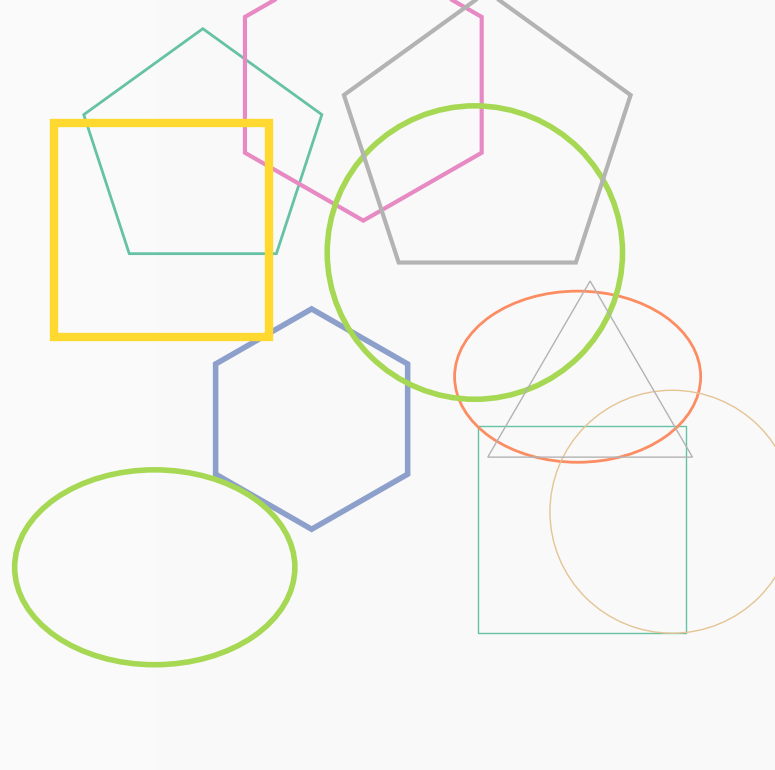[{"shape": "square", "thickness": 0.5, "radius": 0.67, "center": [0.751, 0.312]}, {"shape": "pentagon", "thickness": 1, "radius": 0.81, "center": [0.262, 0.801]}, {"shape": "oval", "thickness": 1, "radius": 0.79, "center": [0.745, 0.511]}, {"shape": "hexagon", "thickness": 2, "radius": 0.72, "center": [0.402, 0.456]}, {"shape": "hexagon", "thickness": 1.5, "radius": 0.88, "center": [0.469, 0.89]}, {"shape": "oval", "thickness": 2, "radius": 0.9, "center": [0.2, 0.263]}, {"shape": "circle", "thickness": 2, "radius": 0.95, "center": [0.613, 0.672]}, {"shape": "square", "thickness": 3, "radius": 0.69, "center": [0.209, 0.701]}, {"shape": "circle", "thickness": 0.5, "radius": 0.79, "center": [0.867, 0.335]}, {"shape": "triangle", "thickness": 0.5, "radius": 0.76, "center": [0.761, 0.483]}, {"shape": "pentagon", "thickness": 1.5, "radius": 0.97, "center": [0.629, 0.816]}]